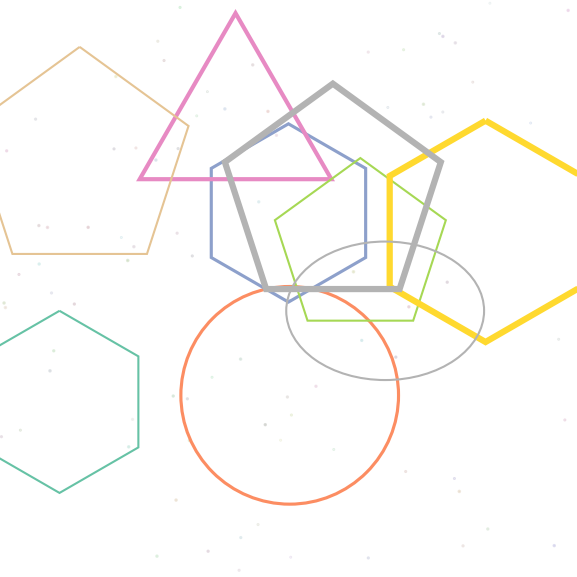[{"shape": "hexagon", "thickness": 1, "radius": 0.79, "center": [0.103, 0.303]}, {"shape": "circle", "thickness": 1.5, "radius": 0.94, "center": [0.502, 0.315]}, {"shape": "hexagon", "thickness": 1.5, "radius": 0.77, "center": [0.5, 0.63]}, {"shape": "triangle", "thickness": 2, "radius": 0.96, "center": [0.408, 0.785]}, {"shape": "pentagon", "thickness": 1, "radius": 0.78, "center": [0.624, 0.57]}, {"shape": "hexagon", "thickness": 3, "radius": 0.96, "center": [0.841, 0.599]}, {"shape": "pentagon", "thickness": 1, "radius": 0.99, "center": [0.138, 0.72]}, {"shape": "oval", "thickness": 1, "radius": 0.86, "center": [0.667, 0.461]}, {"shape": "pentagon", "thickness": 3, "radius": 0.98, "center": [0.576, 0.658]}]